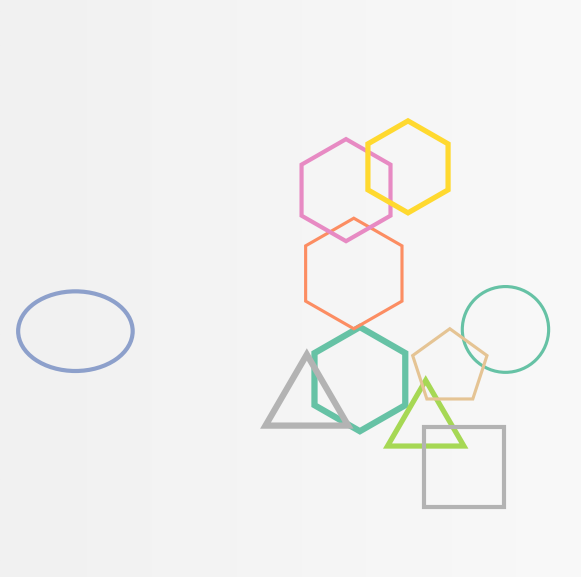[{"shape": "hexagon", "thickness": 3, "radius": 0.45, "center": [0.619, 0.343]}, {"shape": "circle", "thickness": 1.5, "radius": 0.37, "center": [0.87, 0.429]}, {"shape": "hexagon", "thickness": 1.5, "radius": 0.48, "center": [0.609, 0.526]}, {"shape": "oval", "thickness": 2, "radius": 0.49, "center": [0.13, 0.426]}, {"shape": "hexagon", "thickness": 2, "radius": 0.44, "center": [0.595, 0.67]}, {"shape": "triangle", "thickness": 2.5, "radius": 0.38, "center": [0.732, 0.265]}, {"shape": "hexagon", "thickness": 2.5, "radius": 0.4, "center": [0.702, 0.71]}, {"shape": "pentagon", "thickness": 1.5, "radius": 0.34, "center": [0.774, 0.363]}, {"shape": "triangle", "thickness": 3, "radius": 0.41, "center": [0.528, 0.303]}, {"shape": "square", "thickness": 2, "radius": 0.34, "center": [0.799, 0.19]}]